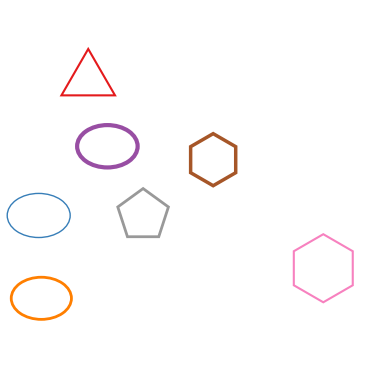[{"shape": "triangle", "thickness": 1.5, "radius": 0.4, "center": [0.229, 0.792]}, {"shape": "oval", "thickness": 1, "radius": 0.41, "center": [0.101, 0.44]}, {"shape": "oval", "thickness": 3, "radius": 0.39, "center": [0.279, 0.62]}, {"shape": "oval", "thickness": 2, "radius": 0.39, "center": [0.107, 0.225]}, {"shape": "hexagon", "thickness": 2.5, "radius": 0.34, "center": [0.554, 0.585]}, {"shape": "hexagon", "thickness": 1.5, "radius": 0.44, "center": [0.84, 0.303]}, {"shape": "pentagon", "thickness": 2, "radius": 0.35, "center": [0.372, 0.441]}]